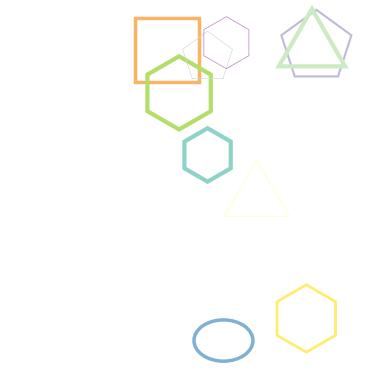[{"shape": "hexagon", "thickness": 3, "radius": 0.35, "center": [0.539, 0.598]}, {"shape": "triangle", "thickness": 0.5, "radius": 0.49, "center": [0.667, 0.487]}, {"shape": "pentagon", "thickness": 1.5, "radius": 0.48, "center": [0.822, 0.879]}, {"shape": "oval", "thickness": 2.5, "radius": 0.38, "center": [0.58, 0.115]}, {"shape": "square", "thickness": 2.5, "radius": 0.42, "center": [0.434, 0.871]}, {"shape": "hexagon", "thickness": 3, "radius": 0.48, "center": [0.465, 0.759]}, {"shape": "pentagon", "thickness": 0.5, "radius": 0.34, "center": [0.539, 0.851]}, {"shape": "hexagon", "thickness": 0.5, "radius": 0.34, "center": [0.588, 0.889]}, {"shape": "triangle", "thickness": 3, "radius": 0.5, "center": [0.81, 0.877]}, {"shape": "hexagon", "thickness": 2, "radius": 0.44, "center": [0.796, 0.173]}]